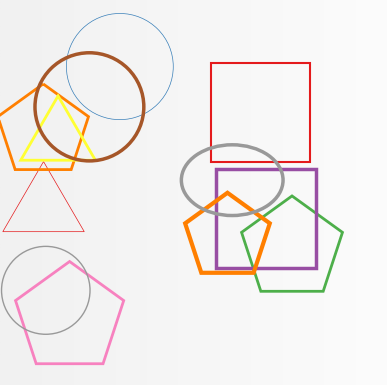[{"shape": "square", "thickness": 1.5, "radius": 0.64, "center": [0.673, 0.708]}, {"shape": "triangle", "thickness": 0.5, "radius": 0.61, "center": [0.112, 0.459]}, {"shape": "circle", "thickness": 0.5, "radius": 0.69, "center": [0.309, 0.827]}, {"shape": "pentagon", "thickness": 2, "radius": 0.68, "center": [0.754, 0.354]}, {"shape": "square", "thickness": 2.5, "radius": 0.65, "center": [0.686, 0.432]}, {"shape": "pentagon", "thickness": 2, "radius": 0.61, "center": [0.111, 0.659]}, {"shape": "pentagon", "thickness": 3, "radius": 0.57, "center": [0.587, 0.384]}, {"shape": "triangle", "thickness": 2, "radius": 0.56, "center": [0.15, 0.639]}, {"shape": "circle", "thickness": 2.5, "radius": 0.7, "center": [0.231, 0.723]}, {"shape": "pentagon", "thickness": 2, "radius": 0.73, "center": [0.18, 0.174]}, {"shape": "circle", "thickness": 1, "radius": 0.57, "center": [0.118, 0.246]}, {"shape": "oval", "thickness": 2.5, "radius": 0.66, "center": [0.599, 0.532]}]